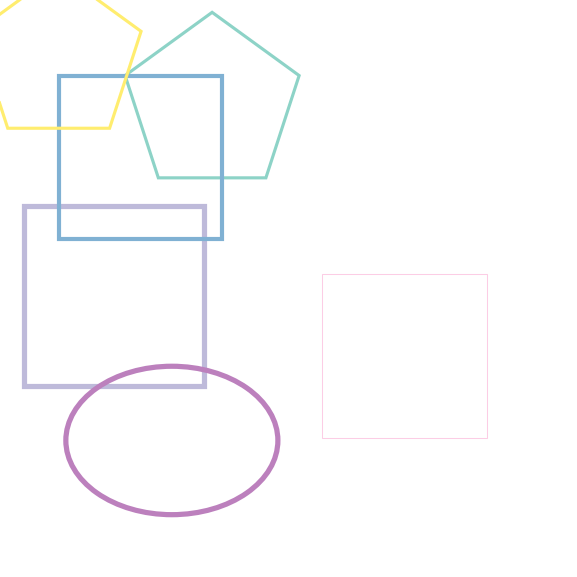[{"shape": "pentagon", "thickness": 1.5, "radius": 0.79, "center": [0.367, 0.819]}, {"shape": "square", "thickness": 2.5, "radius": 0.78, "center": [0.197, 0.486]}, {"shape": "square", "thickness": 2, "radius": 0.71, "center": [0.243, 0.726]}, {"shape": "square", "thickness": 0.5, "radius": 0.71, "center": [0.7, 0.383]}, {"shape": "oval", "thickness": 2.5, "radius": 0.92, "center": [0.298, 0.236]}, {"shape": "pentagon", "thickness": 1.5, "radius": 0.75, "center": [0.102, 0.898]}]